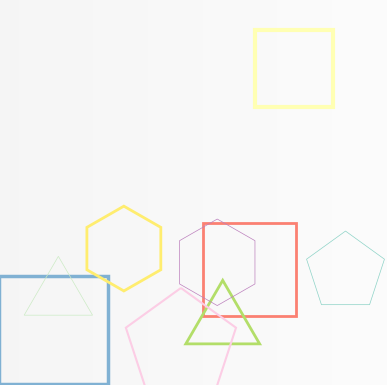[{"shape": "pentagon", "thickness": 0.5, "radius": 0.53, "center": [0.892, 0.294]}, {"shape": "square", "thickness": 3, "radius": 0.5, "center": [0.759, 0.822]}, {"shape": "square", "thickness": 2, "radius": 0.6, "center": [0.644, 0.299]}, {"shape": "square", "thickness": 2.5, "radius": 0.7, "center": [0.138, 0.143]}, {"shape": "triangle", "thickness": 2, "radius": 0.55, "center": [0.575, 0.162]}, {"shape": "pentagon", "thickness": 1.5, "radius": 0.75, "center": [0.467, 0.103]}, {"shape": "hexagon", "thickness": 0.5, "radius": 0.56, "center": [0.561, 0.319]}, {"shape": "triangle", "thickness": 0.5, "radius": 0.51, "center": [0.151, 0.232]}, {"shape": "hexagon", "thickness": 2, "radius": 0.55, "center": [0.32, 0.354]}]